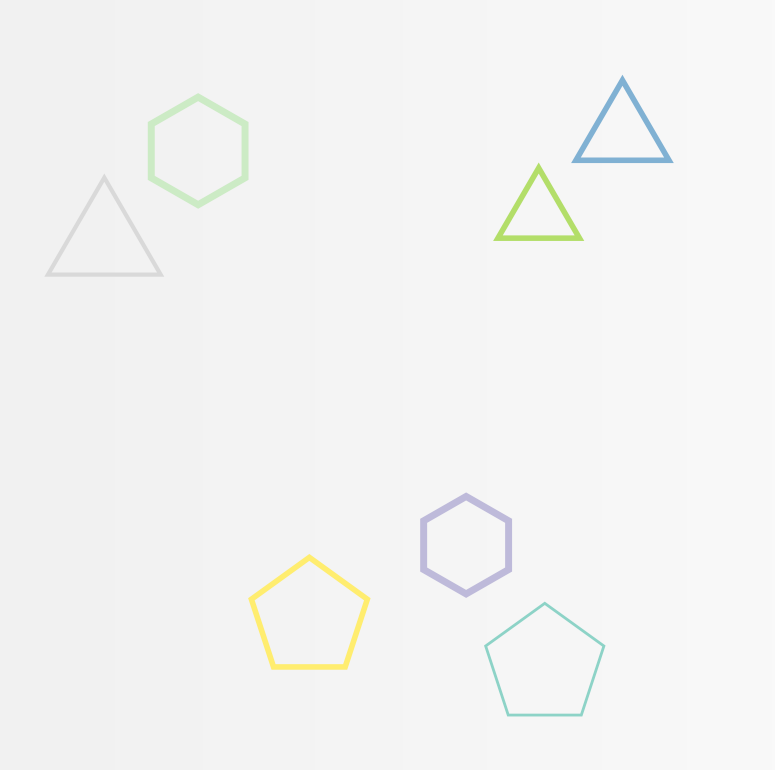[{"shape": "pentagon", "thickness": 1, "radius": 0.4, "center": [0.703, 0.136]}, {"shape": "hexagon", "thickness": 2.5, "radius": 0.32, "center": [0.601, 0.292]}, {"shape": "triangle", "thickness": 2, "radius": 0.35, "center": [0.803, 0.826]}, {"shape": "triangle", "thickness": 2, "radius": 0.3, "center": [0.695, 0.721]}, {"shape": "triangle", "thickness": 1.5, "radius": 0.42, "center": [0.135, 0.685]}, {"shape": "hexagon", "thickness": 2.5, "radius": 0.35, "center": [0.256, 0.804]}, {"shape": "pentagon", "thickness": 2, "radius": 0.39, "center": [0.399, 0.197]}]